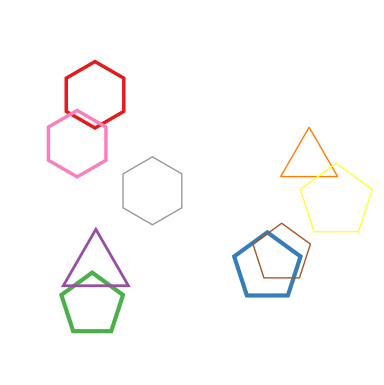[{"shape": "hexagon", "thickness": 2.5, "radius": 0.43, "center": [0.247, 0.754]}, {"shape": "pentagon", "thickness": 3, "radius": 0.45, "center": [0.694, 0.306]}, {"shape": "pentagon", "thickness": 3, "radius": 0.42, "center": [0.239, 0.208]}, {"shape": "triangle", "thickness": 2, "radius": 0.49, "center": [0.249, 0.307]}, {"shape": "triangle", "thickness": 1, "radius": 0.43, "center": [0.803, 0.584]}, {"shape": "pentagon", "thickness": 1, "radius": 0.49, "center": [0.873, 0.478]}, {"shape": "pentagon", "thickness": 1, "radius": 0.39, "center": [0.732, 0.342]}, {"shape": "hexagon", "thickness": 2.5, "radius": 0.43, "center": [0.201, 0.627]}, {"shape": "hexagon", "thickness": 1, "radius": 0.44, "center": [0.396, 0.504]}]